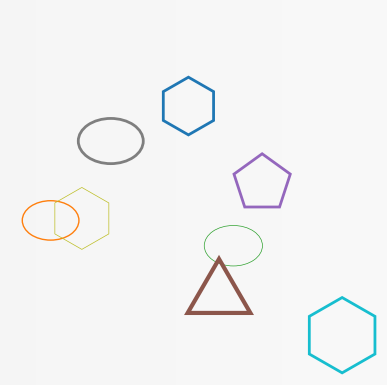[{"shape": "hexagon", "thickness": 2, "radius": 0.37, "center": [0.486, 0.725]}, {"shape": "oval", "thickness": 1, "radius": 0.37, "center": [0.131, 0.428]}, {"shape": "oval", "thickness": 0.5, "radius": 0.38, "center": [0.602, 0.362]}, {"shape": "pentagon", "thickness": 2, "radius": 0.38, "center": [0.676, 0.524]}, {"shape": "triangle", "thickness": 3, "radius": 0.47, "center": [0.565, 0.234]}, {"shape": "oval", "thickness": 2, "radius": 0.42, "center": [0.286, 0.634]}, {"shape": "hexagon", "thickness": 0.5, "radius": 0.4, "center": [0.211, 0.433]}, {"shape": "hexagon", "thickness": 2, "radius": 0.49, "center": [0.883, 0.129]}]